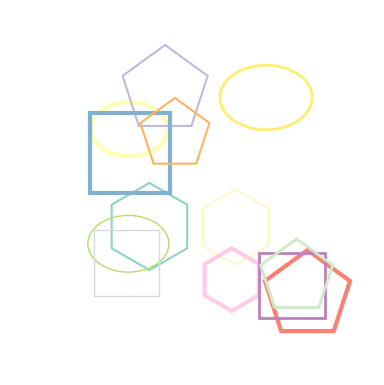[{"shape": "hexagon", "thickness": 1.5, "radius": 0.57, "center": [0.388, 0.412]}, {"shape": "oval", "thickness": 3, "radius": 0.5, "center": [0.335, 0.664]}, {"shape": "pentagon", "thickness": 1.5, "radius": 0.58, "center": [0.429, 0.767]}, {"shape": "pentagon", "thickness": 3, "radius": 0.58, "center": [0.799, 0.234]}, {"shape": "square", "thickness": 3, "radius": 0.52, "center": [0.337, 0.602]}, {"shape": "pentagon", "thickness": 1.5, "radius": 0.47, "center": [0.454, 0.651]}, {"shape": "oval", "thickness": 1, "radius": 0.53, "center": [0.333, 0.367]}, {"shape": "hexagon", "thickness": 3, "radius": 0.41, "center": [0.602, 0.274]}, {"shape": "square", "thickness": 1, "radius": 0.43, "center": [0.329, 0.316]}, {"shape": "square", "thickness": 2, "radius": 0.43, "center": [0.759, 0.258]}, {"shape": "pentagon", "thickness": 2, "radius": 0.49, "center": [0.77, 0.281]}, {"shape": "oval", "thickness": 2, "radius": 0.6, "center": [0.691, 0.747]}, {"shape": "hexagon", "thickness": 0.5, "radius": 0.49, "center": [0.612, 0.41]}]